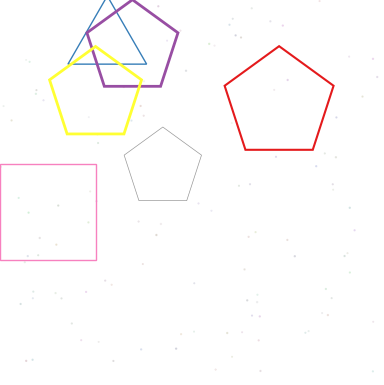[{"shape": "pentagon", "thickness": 1.5, "radius": 0.74, "center": [0.725, 0.731]}, {"shape": "triangle", "thickness": 1, "radius": 0.59, "center": [0.279, 0.892]}, {"shape": "pentagon", "thickness": 2, "radius": 0.62, "center": [0.344, 0.876]}, {"shape": "pentagon", "thickness": 2, "radius": 0.63, "center": [0.248, 0.754]}, {"shape": "square", "thickness": 1, "radius": 0.62, "center": [0.125, 0.451]}, {"shape": "pentagon", "thickness": 0.5, "radius": 0.53, "center": [0.423, 0.564]}]